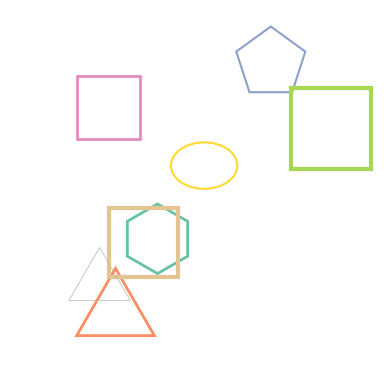[{"shape": "hexagon", "thickness": 2, "radius": 0.45, "center": [0.409, 0.38]}, {"shape": "triangle", "thickness": 2, "radius": 0.58, "center": [0.3, 0.186]}, {"shape": "pentagon", "thickness": 1.5, "radius": 0.47, "center": [0.703, 0.837]}, {"shape": "square", "thickness": 2, "radius": 0.41, "center": [0.282, 0.72]}, {"shape": "square", "thickness": 3, "radius": 0.52, "center": [0.859, 0.667]}, {"shape": "oval", "thickness": 1.5, "radius": 0.43, "center": [0.53, 0.57]}, {"shape": "square", "thickness": 3, "radius": 0.45, "center": [0.373, 0.37]}, {"shape": "triangle", "thickness": 0.5, "radius": 0.46, "center": [0.259, 0.266]}]